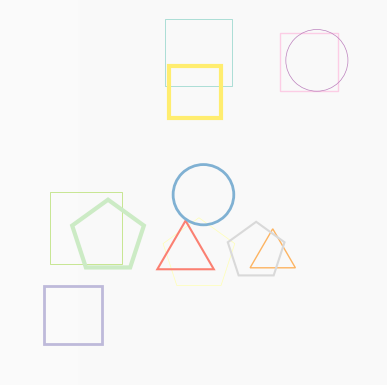[{"shape": "square", "thickness": 0.5, "radius": 0.44, "center": [0.512, 0.864]}, {"shape": "pentagon", "thickness": 0.5, "radius": 0.49, "center": [0.513, 0.337]}, {"shape": "square", "thickness": 2, "radius": 0.37, "center": [0.188, 0.181]}, {"shape": "triangle", "thickness": 1.5, "radius": 0.42, "center": [0.479, 0.343]}, {"shape": "circle", "thickness": 2, "radius": 0.39, "center": [0.525, 0.494]}, {"shape": "triangle", "thickness": 1, "radius": 0.34, "center": [0.704, 0.338]}, {"shape": "square", "thickness": 0.5, "radius": 0.47, "center": [0.221, 0.407]}, {"shape": "square", "thickness": 1, "radius": 0.37, "center": [0.799, 0.839]}, {"shape": "pentagon", "thickness": 1.5, "radius": 0.38, "center": [0.661, 0.347]}, {"shape": "circle", "thickness": 0.5, "radius": 0.4, "center": [0.818, 0.843]}, {"shape": "pentagon", "thickness": 3, "radius": 0.49, "center": [0.279, 0.384]}, {"shape": "square", "thickness": 3, "radius": 0.34, "center": [0.504, 0.761]}]